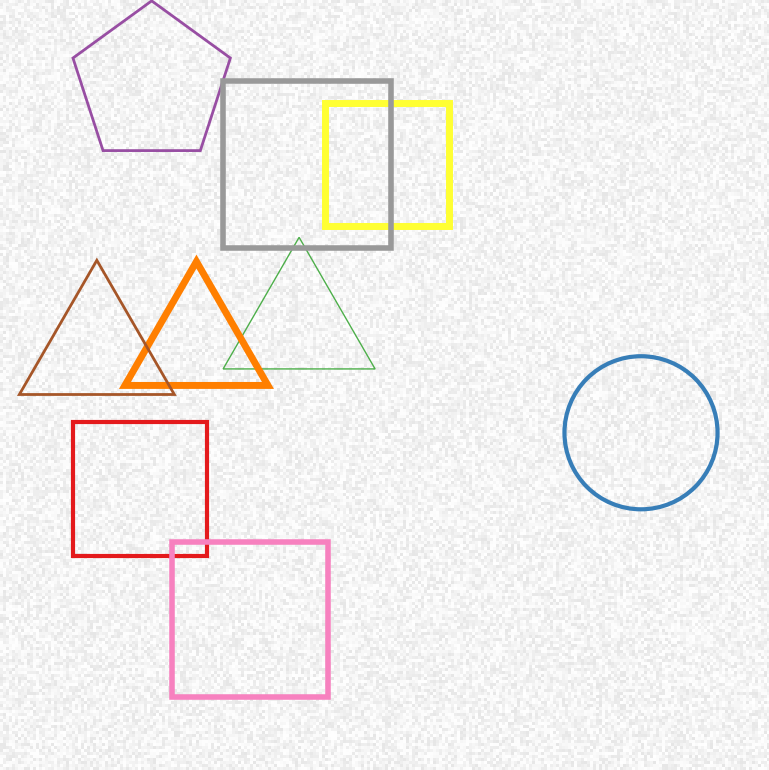[{"shape": "square", "thickness": 1.5, "radius": 0.43, "center": [0.182, 0.365]}, {"shape": "circle", "thickness": 1.5, "radius": 0.5, "center": [0.832, 0.438]}, {"shape": "triangle", "thickness": 0.5, "radius": 0.57, "center": [0.388, 0.578]}, {"shape": "pentagon", "thickness": 1, "radius": 0.54, "center": [0.197, 0.891]}, {"shape": "triangle", "thickness": 2.5, "radius": 0.54, "center": [0.255, 0.553]}, {"shape": "square", "thickness": 2.5, "radius": 0.4, "center": [0.503, 0.787]}, {"shape": "triangle", "thickness": 1, "radius": 0.58, "center": [0.126, 0.546]}, {"shape": "square", "thickness": 2, "radius": 0.5, "center": [0.325, 0.196]}, {"shape": "square", "thickness": 2, "radius": 0.54, "center": [0.399, 0.786]}]